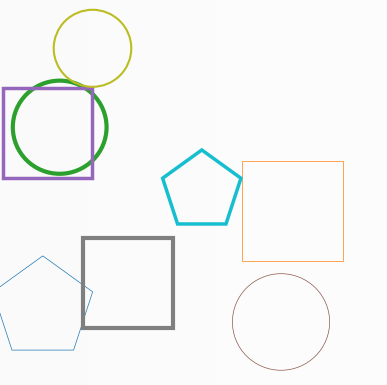[{"shape": "pentagon", "thickness": 0.5, "radius": 0.68, "center": [0.11, 0.2]}, {"shape": "square", "thickness": 0.5, "radius": 0.65, "center": [0.754, 0.452]}, {"shape": "circle", "thickness": 3, "radius": 0.6, "center": [0.154, 0.67]}, {"shape": "square", "thickness": 2.5, "radius": 0.58, "center": [0.123, 0.655]}, {"shape": "circle", "thickness": 0.5, "radius": 0.63, "center": [0.725, 0.164]}, {"shape": "square", "thickness": 3, "radius": 0.58, "center": [0.331, 0.265]}, {"shape": "circle", "thickness": 1.5, "radius": 0.5, "center": [0.239, 0.875]}, {"shape": "pentagon", "thickness": 2.5, "radius": 0.53, "center": [0.521, 0.504]}]